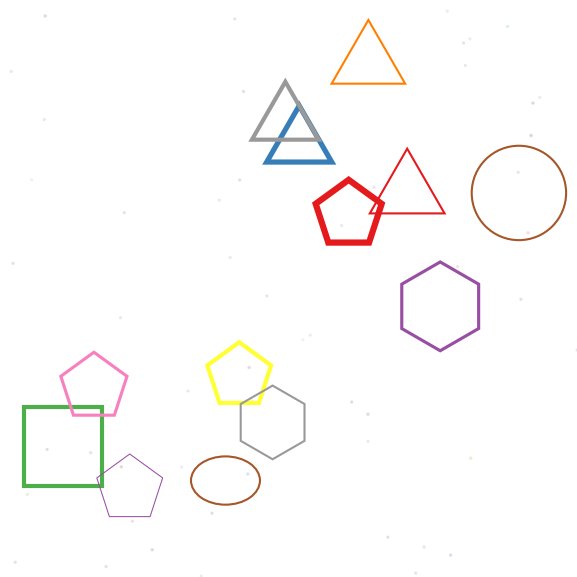[{"shape": "pentagon", "thickness": 3, "radius": 0.3, "center": [0.604, 0.628]}, {"shape": "triangle", "thickness": 1, "radius": 0.37, "center": [0.705, 0.667]}, {"shape": "triangle", "thickness": 2.5, "radius": 0.33, "center": [0.518, 0.751]}, {"shape": "square", "thickness": 2, "radius": 0.34, "center": [0.109, 0.225]}, {"shape": "hexagon", "thickness": 1.5, "radius": 0.38, "center": [0.762, 0.469]}, {"shape": "pentagon", "thickness": 0.5, "radius": 0.3, "center": [0.225, 0.153]}, {"shape": "triangle", "thickness": 1, "radius": 0.37, "center": [0.638, 0.891]}, {"shape": "pentagon", "thickness": 2, "radius": 0.29, "center": [0.414, 0.348]}, {"shape": "circle", "thickness": 1, "radius": 0.41, "center": [0.899, 0.665]}, {"shape": "oval", "thickness": 1, "radius": 0.3, "center": [0.39, 0.167]}, {"shape": "pentagon", "thickness": 1.5, "radius": 0.3, "center": [0.163, 0.329]}, {"shape": "triangle", "thickness": 2, "radius": 0.33, "center": [0.494, 0.791]}, {"shape": "hexagon", "thickness": 1, "radius": 0.32, "center": [0.472, 0.268]}]